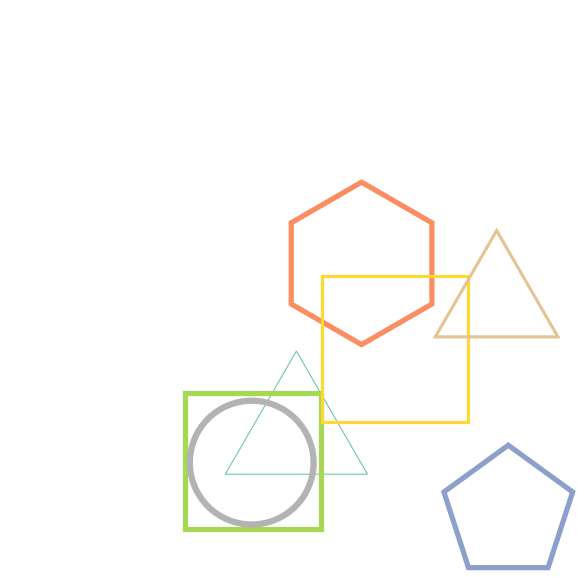[{"shape": "triangle", "thickness": 0.5, "radius": 0.71, "center": [0.513, 0.249]}, {"shape": "hexagon", "thickness": 2.5, "radius": 0.7, "center": [0.626, 0.543]}, {"shape": "pentagon", "thickness": 2.5, "radius": 0.59, "center": [0.88, 0.111]}, {"shape": "square", "thickness": 2.5, "radius": 0.59, "center": [0.438, 0.2]}, {"shape": "square", "thickness": 1.5, "radius": 0.63, "center": [0.684, 0.395]}, {"shape": "triangle", "thickness": 1.5, "radius": 0.61, "center": [0.86, 0.477]}, {"shape": "circle", "thickness": 3, "radius": 0.54, "center": [0.436, 0.198]}]